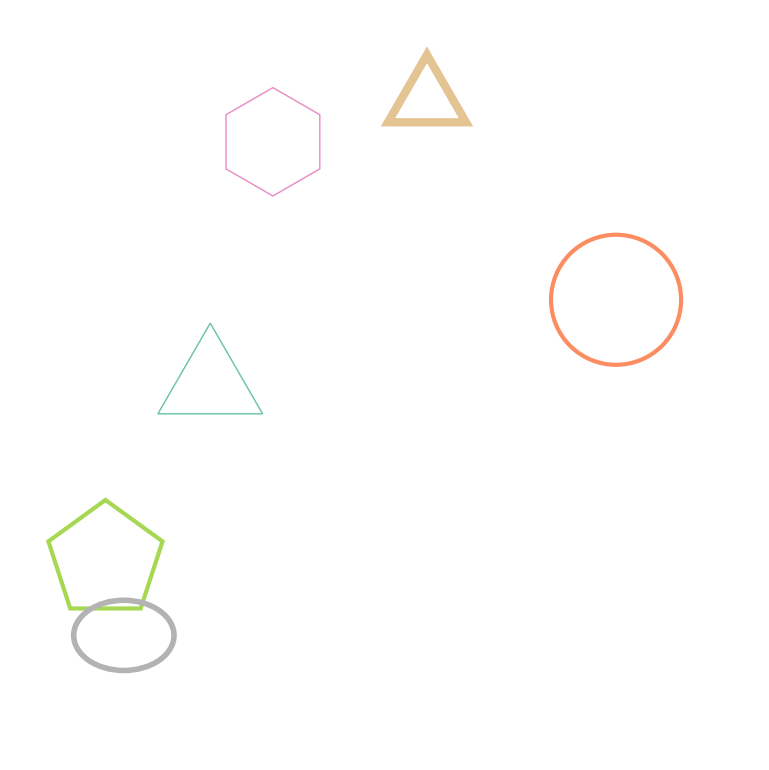[{"shape": "triangle", "thickness": 0.5, "radius": 0.39, "center": [0.273, 0.502]}, {"shape": "circle", "thickness": 1.5, "radius": 0.42, "center": [0.8, 0.611]}, {"shape": "hexagon", "thickness": 0.5, "radius": 0.35, "center": [0.354, 0.816]}, {"shape": "pentagon", "thickness": 1.5, "radius": 0.39, "center": [0.137, 0.273]}, {"shape": "triangle", "thickness": 3, "radius": 0.29, "center": [0.555, 0.87]}, {"shape": "oval", "thickness": 2, "radius": 0.33, "center": [0.161, 0.175]}]